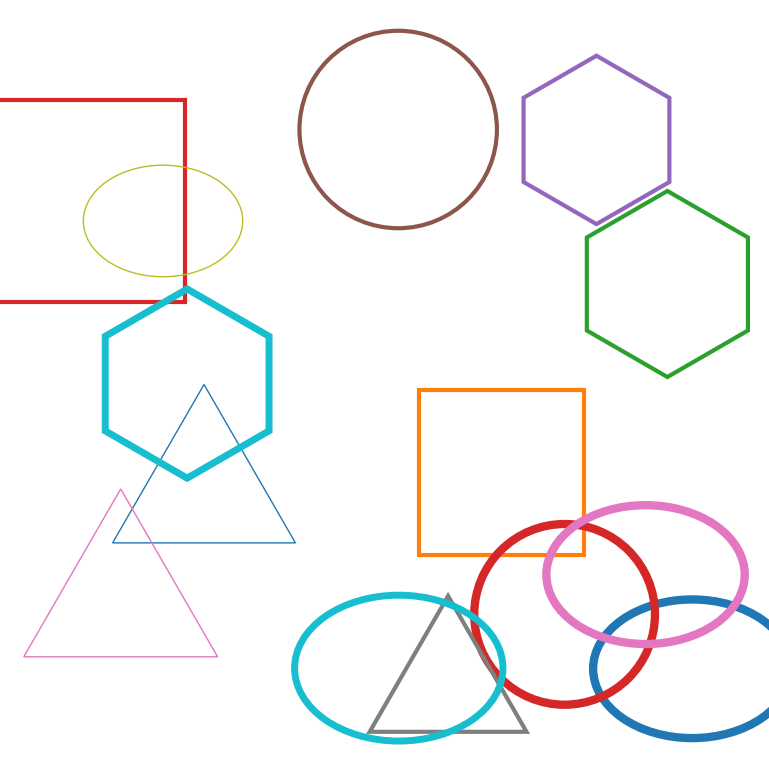[{"shape": "triangle", "thickness": 0.5, "radius": 0.69, "center": [0.265, 0.364]}, {"shape": "oval", "thickness": 3, "radius": 0.64, "center": [0.899, 0.131]}, {"shape": "square", "thickness": 1.5, "radius": 0.54, "center": [0.651, 0.386]}, {"shape": "hexagon", "thickness": 1.5, "radius": 0.6, "center": [0.867, 0.631]}, {"shape": "square", "thickness": 1.5, "radius": 0.66, "center": [0.11, 0.739]}, {"shape": "circle", "thickness": 3, "radius": 0.59, "center": [0.733, 0.202]}, {"shape": "hexagon", "thickness": 1.5, "radius": 0.55, "center": [0.775, 0.818]}, {"shape": "circle", "thickness": 1.5, "radius": 0.64, "center": [0.517, 0.832]}, {"shape": "oval", "thickness": 3, "radius": 0.64, "center": [0.838, 0.254]}, {"shape": "triangle", "thickness": 0.5, "radius": 0.73, "center": [0.157, 0.22]}, {"shape": "triangle", "thickness": 1.5, "radius": 0.59, "center": [0.582, 0.108]}, {"shape": "oval", "thickness": 0.5, "radius": 0.52, "center": [0.212, 0.713]}, {"shape": "oval", "thickness": 2.5, "radius": 0.68, "center": [0.518, 0.132]}, {"shape": "hexagon", "thickness": 2.5, "radius": 0.61, "center": [0.243, 0.502]}]